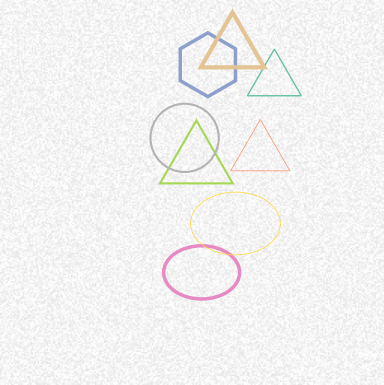[{"shape": "triangle", "thickness": 1, "radius": 0.4, "center": [0.713, 0.792]}, {"shape": "triangle", "thickness": 0.5, "radius": 0.44, "center": [0.676, 0.601]}, {"shape": "hexagon", "thickness": 2.5, "radius": 0.41, "center": [0.54, 0.832]}, {"shape": "oval", "thickness": 2.5, "radius": 0.49, "center": [0.524, 0.293]}, {"shape": "triangle", "thickness": 1.5, "radius": 0.54, "center": [0.51, 0.578]}, {"shape": "oval", "thickness": 0.5, "radius": 0.58, "center": [0.612, 0.419]}, {"shape": "triangle", "thickness": 3, "radius": 0.48, "center": [0.604, 0.873]}, {"shape": "circle", "thickness": 1.5, "radius": 0.44, "center": [0.48, 0.642]}]